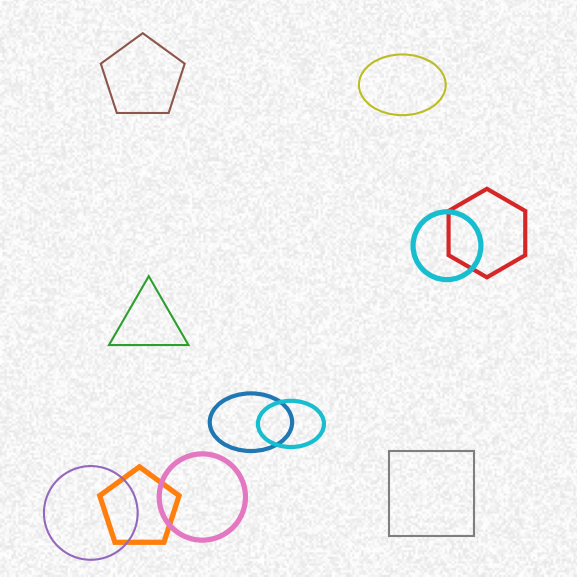[{"shape": "oval", "thickness": 2, "radius": 0.36, "center": [0.435, 0.268]}, {"shape": "pentagon", "thickness": 2.5, "radius": 0.36, "center": [0.241, 0.119]}, {"shape": "triangle", "thickness": 1, "radius": 0.4, "center": [0.258, 0.441]}, {"shape": "hexagon", "thickness": 2, "radius": 0.38, "center": [0.843, 0.596]}, {"shape": "circle", "thickness": 1, "radius": 0.41, "center": [0.157, 0.111]}, {"shape": "pentagon", "thickness": 1, "radius": 0.38, "center": [0.247, 0.865]}, {"shape": "circle", "thickness": 2.5, "radius": 0.37, "center": [0.35, 0.139]}, {"shape": "square", "thickness": 1, "radius": 0.37, "center": [0.747, 0.144]}, {"shape": "oval", "thickness": 1, "radius": 0.38, "center": [0.697, 0.852]}, {"shape": "circle", "thickness": 2.5, "radius": 0.29, "center": [0.774, 0.574]}, {"shape": "oval", "thickness": 2, "radius": 0.29, "center": [0.504, 0.265]}]